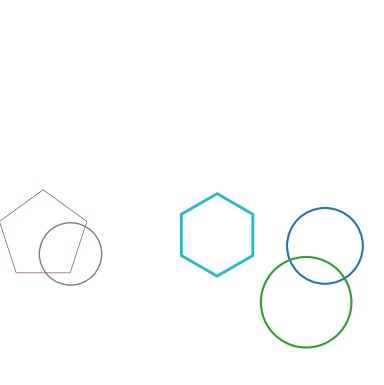[{"shape": "circle", "thickness": 1.5, "radius": 0.49, "center": [0.844, 0.361]}, {"shape": "circle", "thickness": 1.5, "radius": 0.59, "center": [0.795, 0.215]}, {"shape": "pentagon", "thickness": 0.5, "radius": 0.6, "center": [0.112, 0.388]}, {"shape": "circle", "thickness": 1, "radius": 0.4, "center": [0.183, 0.34]}, {"shape": "hexagon", "thickness": 2, "radius": 0.54, "center": [0.564, 0.39]}]